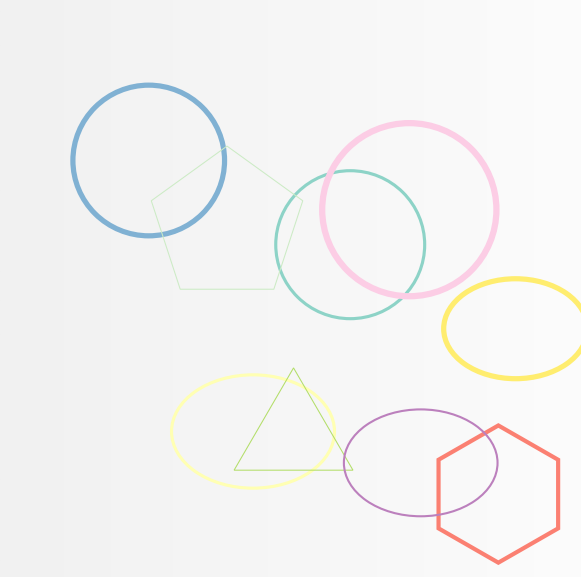[{"shape": "circle", "thickness": 1.5, "radius": 0.64, "center": [0.603, 0.575]}, {"shape": "oval", "thickness": 1.5, "radius": 0.7, "center": [0.435, 0.252]}, {"shape": "hexagon", "thickness": 2, "radius": 0.59, "center": [0.857, 0.144]}, {"shape": "circle", "thickness": 2.5, "radius": 0.65, "center": [0.256, 0.721]}, {"shape": "triangle", "thickness": 0.5, "radius": 0.59, "center": [0.505, 0.244]}, {"shape": "circle", "thickness": 3, "radius": 0.75, "center": [0.704, 0.636]}, {"shape": "oval", "thickness": 1, "radius": 0.66, "center": [0.724, 0.198]}, {"shape": "pentagon", "thickness": 0.5, "radius": 0.69, "center": [0.391, 0.609]}, {"shape": "oval", "thickness": 2.5, "radius": 0.62, "center": [0.887, 0.43]}]